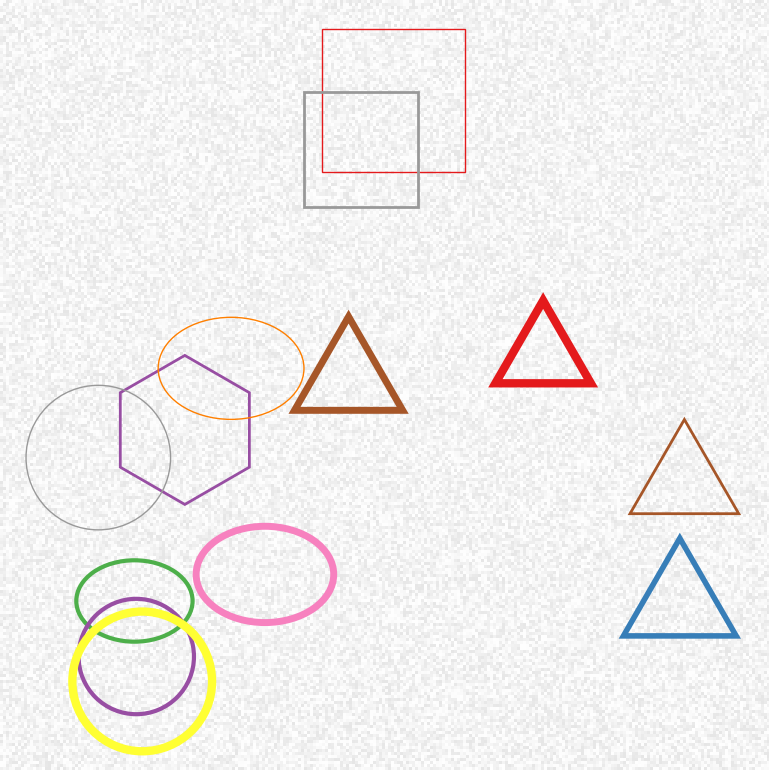[{"shape": "triangle", "thickness": 3, "radius": 0.36, "center": [0.705, 0.538]}, {"shape": "square", "thickness": 0.5, "radius": 0.46, "center": [0.511, 0.87]}, {"shape": "triangle", "thickness": 2, "radius": 0.42, "center": [0.883, 0.216]}, {"shape": "oval", "thickness": 1.5, "radius": 0.38, "center": [0.175, 0.219]}, {"shape": "hexagon", "thickness": 1, "radius": 0.48, "center": [0.24, 0.442]}, {"shape": "circle", "thickness": 1.5, "radius": 0.37, "center": [0.177, 0.147]}, {"shape": "oval", "thickness": 0.5, "radius": 0.47, "center": [0.3, 0.522]}, {"shape": "circle", "thickness": 3, "radius": 0.45, "center": [0.185, 0.115]}, {"shape": "triangle", "thickness": 1, "radius": 0.41, "center": [0.889, 0.374]}, {"shape": "triangle", "thickness": 2.5, "radius": 0.41, "center": [0.453, 0.508]}, {"shape": "oval", "thickness": 2.5, "radius": 0.45, "center": [0.344, 0.254]}, {"shape": "circle", "thickness": 0.5, "radius": 0.47, "center": [0.128, 0.406]}, {"shape": "square", "thickness": 1, "radius": 0.37, "center": [0.469, 0.806]}]